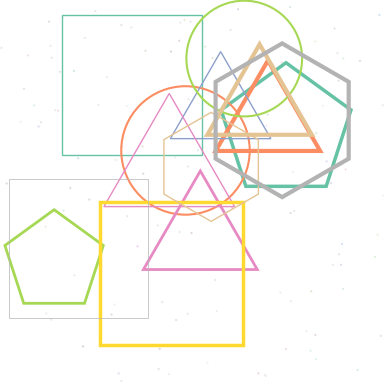[{"shape": "square", "thickness": 1, "radius": 0.91, "center": [0.343, 0.779]}, {"shape": "pentagon", "thickness": 2.5, "radius": 0.89, "center": [0.743, 0.66]}, {"shape": "circle", "thickness": 1.5, "radius": 0.83, "center": [0.482, 0.609]}, {"shape": "triangle", "thickness": 3, "radius": 0.78, "center": [0.696, 0.686]}, {"shape": "triangle", "thickness": 1, "radius": 0.75, "center": [0.573, 0.715]}, {"shape": "triangle", "thickness": 2, "radius": 0.85, "center": [0.52, 0.385]}, {"shape": "triangle", "thickness": 1, "radius": 0.98, "center": [0.44, 0.561]}, {"shape": "pentagon", "thickness": 2, "radius": 0.67, "center": [0.141, 0.321]}, {"shape": "circle", "thickness": 1.5, "radius": 0.75, "center": [0.634, 0.848]}, {"shape": "square", "thickness": 2.5, "radius": 0.93, "center": [0.445, 0.29]}, {"shape": "triangle", "thickness": 3, "radius": 0.78, "center": [0.674, 0.728]}, {"shape": "hexagon", "thickness": 1, "radius": 0.71, "center": [0.548, 0.567]}, {"shape": "hexagon", "thickness": 3, "radius": 1.0, "center": [0.733, 0.688]}, {"shape": "square", "thickness": 0.5, "radius": 0.91, "center": [0.204, 0.354]}]